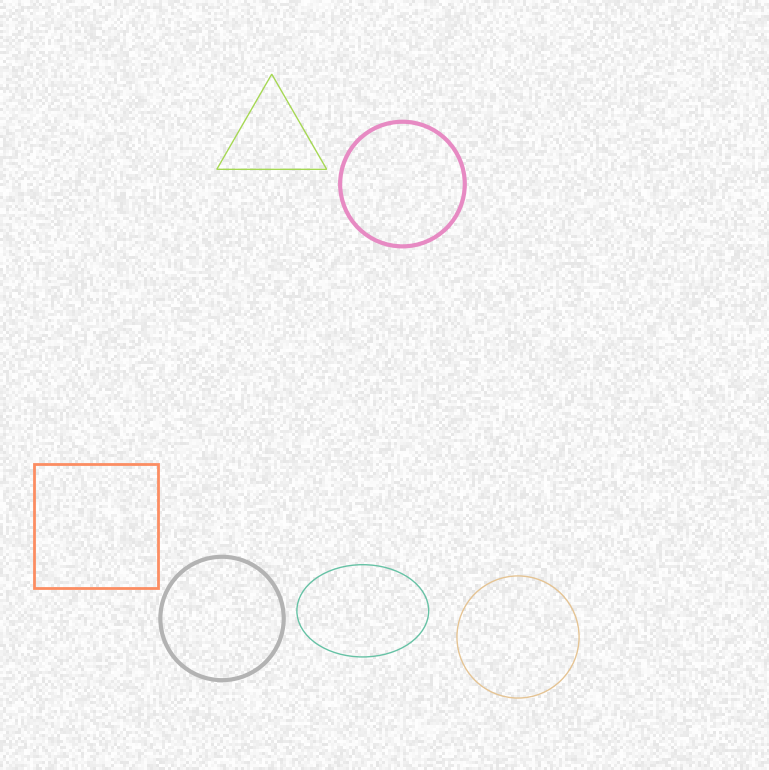[{"shape": "oval", "thickness": 0.5, "radius": 0.43, "center": [0.471, 0.207]}, {"shape": "square", "thickness": 1, "radius": 0.4, "center": [0.125, 0.317]}, {"shape": "circle", "thickness": 1.5, "radius": 0.4, "center": [0.523, 0.761]}, {"shape": "triangle", "thickness": 0.5, "radius": 0.41, "center": [0.353, 0.821]}, {"shape": "circle", "thickness": 0.5, "radius": 0.4, "center": [0.673, 0.173]}, {"shape": "circle", "thickness": 1.5, "radius": 0.4, "center": [0.288, 0.197]}]